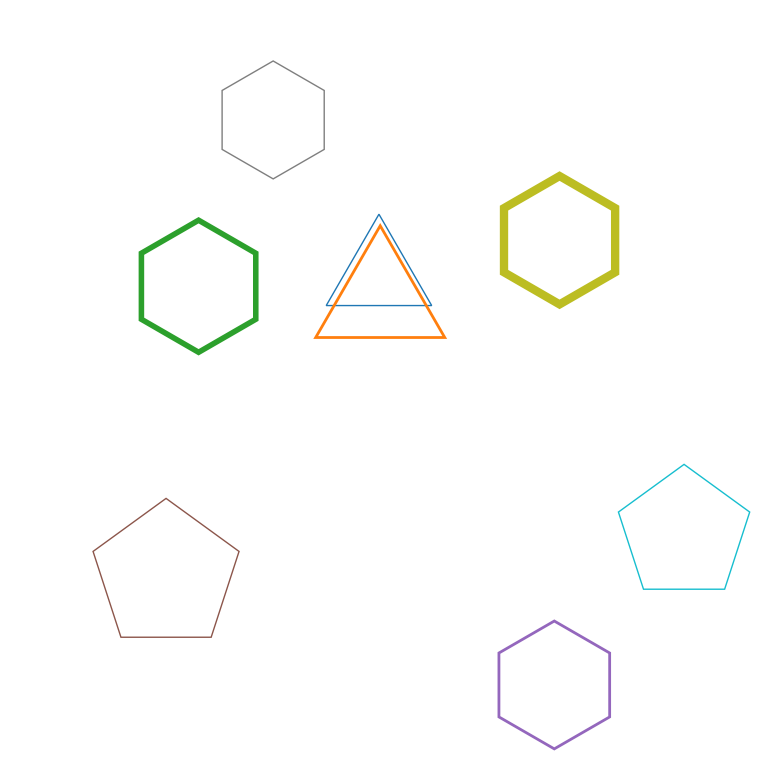[{"shape": "triangle", "thickness": 0.5, "radius": 0.4, "center": [0.492, 0.643]}, {"shape": "triangle", "thickness": 1, "radius": 0.48, "center": [0.494, 0.61]}, {"shape": "hexagon", "thickness": 2, "radius": 0.43, "center": [0.258, 0.628]}, {"shape": "hexagon", "thickness": 1, "radius": 0.42, "center": [0.72, 0.11]}, {"shape": "pentagon", "thickness": 0.5, "radius": 0.5, "center": [0.216, 0.253]}, {"shape": "hexagon", "thickness": 0.5, "radius": 0.38, "center": [0.355, 0.844]}, {"shape": "hexagon", "thickness": 3, "radius": 0.42, "center": [0.727, 0.688]}, {"shape": "pentagon", "thickness": 0.5, "radius": 0.45, "center": [0.888, 0.307]}]